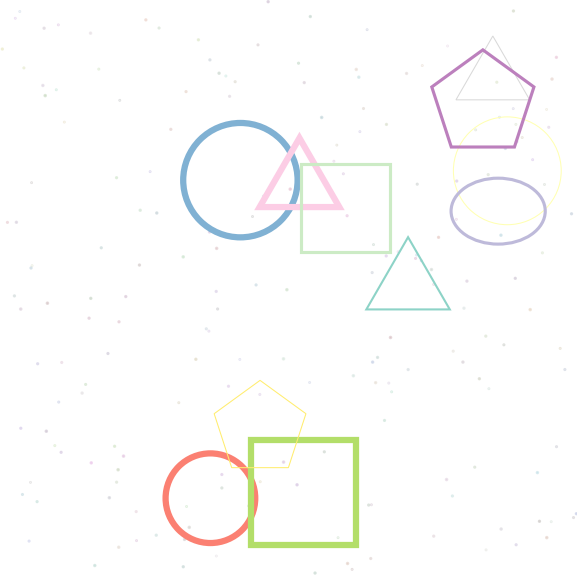[{"shape": "triangle", "thickness": 1, "radius": 0.42, "center": [0.707, 0.505]}, {"shape": "circle", "thickness": 0.5, "radius": 0.47, "center": [0.878, 0.703]}, {"shape": "oval", "thickness": 1.5, "radius": 0.41, "center": [0.863, 0.634]}, {"shape": "circle", "thickness": 3, "radius": 0.39, "center": [0.364, 0.136]}, {"shape": "circle", "thickness": 3, "radius": 0.5, "center": [0.416, 0.687]}, {"shape": "square", "thickness": 3, "radius": 0.45, "center": [0.525, 0.146]}, {"shape": "triangle", "thickness": 3, "radius": 0.4, "center": [0.519, 0.68]}, {"shape": "triangle", "thickness": 0.5, "radius": 0.37, "center": [0.853, 0.863]}, {"shape": "pentagon", "thickness": 1.5, "radius": 0.47, "center": [0.836, 0.82]}, {"shape": "square", "thickness": 1.5, "radius": 0.38, "center": [0.598, 0.639]}, {"shape": "pentagon", "thickness": 0.5, "radius": 0.42, "center": [0.45, 0.257]}]